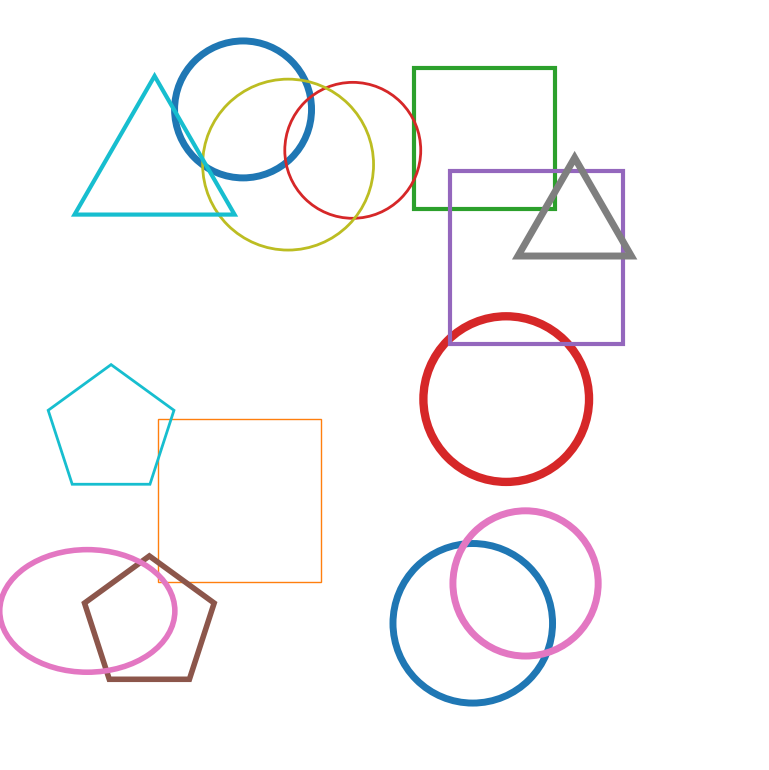[{"shape": "circle", "thickness": 2.5, "radius": 0.52, "center": [0.614, 0.191]}, {"shape": "circle", "thickness": 2.5, "radius": 0.44, "center": [0.316, 0.858]}, {"shape": "square", "thickness": 0.5, "radius": 0.53, "center": [0.311, 0.35]}, {"shape": "square", "thickness": 1.5, "radius": 0.46, "center": [0.629, 0.82]}, {"shape": "circle", "thickness": 3, "radius": 0.54, "center": [0.657, 0.482]}, {"shape": "circle", "thickness": 1, "radius": 0.44, "center": [0.458, 0.805]}, {"shape": "square", "thickness": 1.5, "radius": 0.56, "center": [0.697, 0.665]}, {"shape": "pentagon", "thickness": 2, "radius": 0.44, "center": [0.194, 0.189]}, {"shape": "oval", "thickness": 2, "radius": 0.57, "center": [0.113, 0.207]}, {"shape": "circle", "thickness": 2.5, "radius": 0.47, "center": [0.683, 0.242]}, {"shape": "triangle", "thickness": 2.5, "radius": 0.43, "center": [0.746, 0.71]}, {"shape": "circle", "thickness": 1, "radius": 0.55, "center": [0.374, 0.786]}, {"shape": "triangle", "thickness": 1.5, "radius": 0.6, "center": [0.201, 0.781]}, {"shape": "pentagon", "thickness": 1, "radius": 0.43, "center": [0.144, 0.441]}]